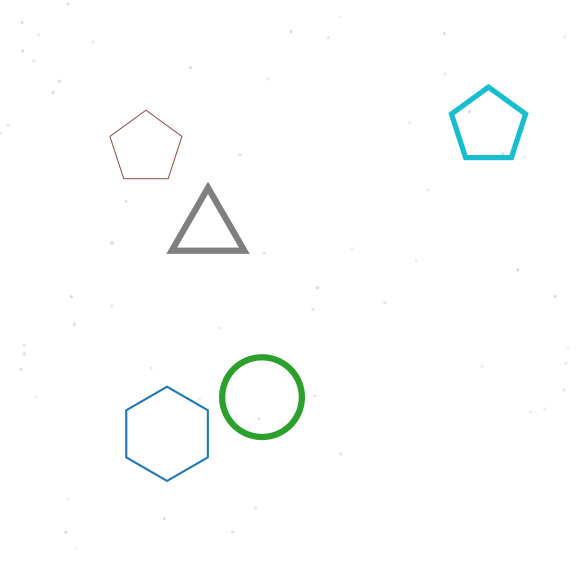[{"shape": "hexagon", "thickness": 1, "radius": 0.41, "center": [0.289, 0.248]}, {"shape": "circle", "thickness": 3, "radius": 0.35, "center": [0.454, 0.311]}, {"shape": "pentagon", "thickness": 0.5, "radius": 0.33, "center": [0.253, 0.743]}, {"shape": "triangle", "thickness": 3, "radius": 0.36, "center": [0.36, 0.601]}, {"shape": "pentagon", "thickness": 2.5, "radius": 0.34, "center": [0.846, 0.781]}]